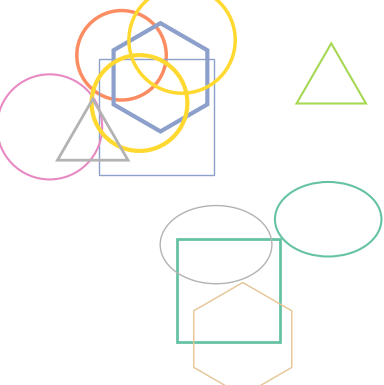[{"shape": "oval", "thickness": 1.5, "radius": 0.69, "center": [0.852, 0.431]}, {"shape": "square", "thickness": 2, "radius": 0.67, "center": [0.594, 0.245]}, {"shape": "circle", "thickness": 2.5, "radius": 0.58, "center": [0.316, 0.856]}, {"shape": "square", "thickness": 1, "radius": 0.75, "center": [0.407, 0.696]}, {"shape": "hexagon", "thickness": 3, "radius": 0.7, "center": [0.417, 0.799]}, {"shape": "circle", "thickness": 1.5, "radius": 0.68, "center": [0.129, 0.67]}, {"shape": "triangle", "thickness": 1.5, "radius": 0.52, "center": [0.86, 0.783]}, {"shape": "circle", "thickness": 2.5, "radius": 0.69, "center": [0.473, 0.896]}, {"shape": "circle", "thickness": 3, "radius": 0.62, "center": [0.362, 0.732]}, {"shape": "hexagon", "thickness": 1, "radius": 0.73, "center": [0.631, 0.119]}, {"shape": "oval", "thickness": 1, "radius": 0.73, "center": [0.561, 0.365]}, {"shape": "triangle", "thickness": 2, "radius": 0.53, "center": [0.241, 0.637]}]